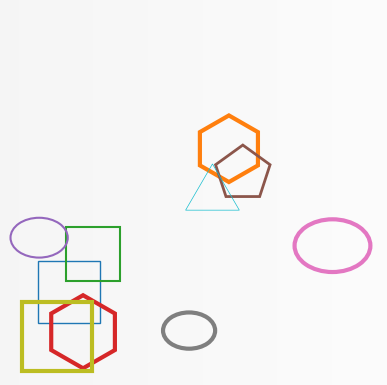[{"shape": "square", "thickness": 1, "radius": 0.4, "center": [0.177, 0.242]}, {"shape": "hexagon", "thickness": 3, "radius": 0.43, "center": [0.591, 0.614]}, {"shape": "square", "thickness": 1.5, "radius": 0.35, "center": [0.241, 0.341]}, {"shape": "hexagon", "thickness": 3, "radius": 0.47, "center": [0.214, 0.138]}, {"shape": "oval", "thickness": 1.5, "radius": 0.37, "center": [0.101, 0.383]}, {"shape": "pentagon", "thickness": 2, "radius": 0.37, "center": [0.627, 0.549]}, {"shape": "oval", "thickness": 3, "radius": 0.49, "center": [0.858, 0.362]}, {"shape": "oval", "thickness": 3, "radius": 0.34, "center": [0.488, 0.141]}, {"shape": "square", "thickness": 3, "radius": 0.45, "center": [0.148, 0.127]}, {"shape": "triangle", "thickness": 0.5, "radius": 0.4, "center": [0.548, 0.494]}]